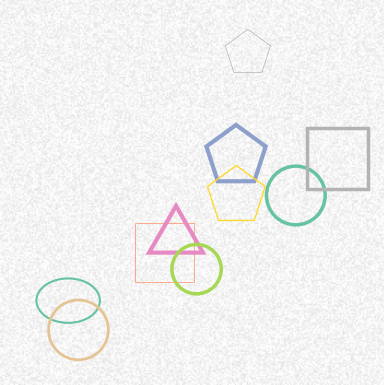[{"shape": "oval", "thickness": 1.5, "radius": 0.41, "center": [0.177, 0.219]}, {"shape": "circle", "thickness": 2.5, "radius": 0.38, "center": [0.768, 0.492]}, {"shape": "square", "thickness": 0.5, "radius": 0.38, "center": [0.428, 0.345]}, {"shape": "pentagon", "thickness": 3, "radius": 0.4, "center": [0.613, 0.595]}, {"shape": "triangle", "thickness": 3, "radius": 0.4, "center": [0.457, 0.384]}, {"shape": "circle", "thickness": 2.5, "radius": 0.32, "center": [0.511, 0.301]}, {"shape": "pentagon", "thickness": 1, "radius": 0.39, "center": [0.614, 0.491]}, {"shape": "circle", "thickness": 2, "radius": 0.39, "center": [0.204, 0.143]}, {"shape": "square", "thickness": 2.5, "radius": 0.4, "center": [0.878, 0.587]}, {"shape": "pentagon", "thickness": 0.5, "radius": 0.31, "center": [0.644, 0.862]}]